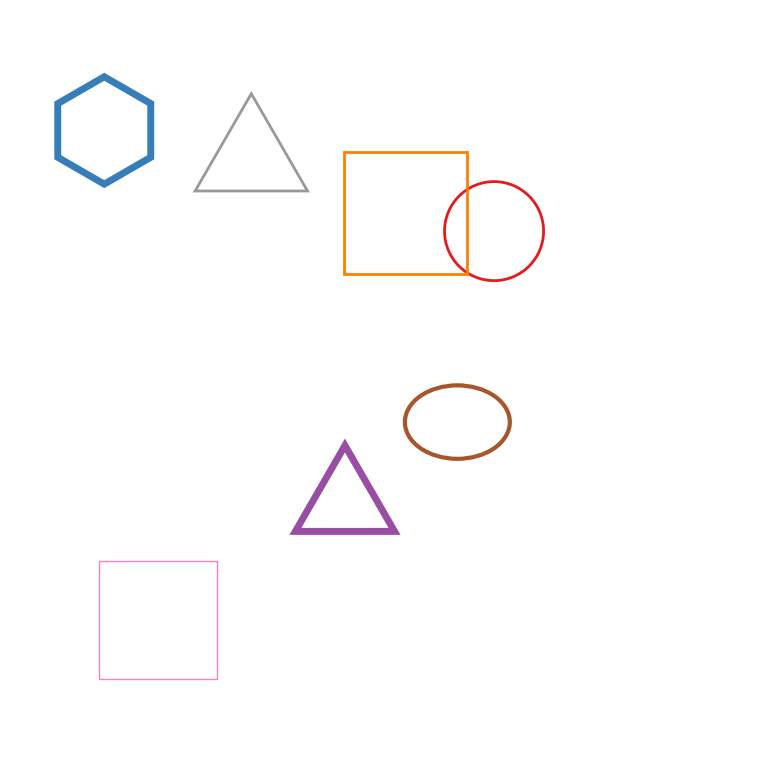[{"shape": "circle", "thickness": 1, "radius": 0.32, "center": [0.642, 0.7]}, {"shape": "hexagon", "thickness": 2.5, "radius": 0.35, "center": [0.135, 0.831]}, {"shape": "triangle", "thickness": 2.5, "radius": 0.37, "center": [0.448, 0.347]}, {"shape": "square", "thickness": 1, "radius": 0.4, "center": [0.527, 0.723]}, {"shape": "oval", "thickness": 1.5, "radius": 0.34, "center": [0.594, 0.452]}, {"shape": "square", "thickness": 0.5, "radius": 0.38, "center": [0.205, 0.195]}, {"shape": "triangle", "thickness": 1, "radius": 0.42, "center": [0.326, 0.794]}]